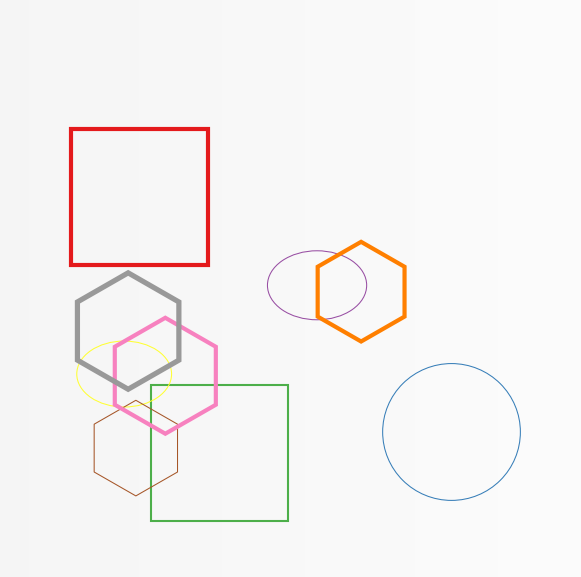[{"shape": "square", "thickness": 2, "radius": 0.59, "center": [0.24, 0.657]}, {"shape": "circle", "thickness": 0.5, "radius": 0.59, "center": [0.777, 0.251]}, {"shape": "square", "thickness": 1, "radius": 0.59, "center": [0.378, 0.215]}, {"shape": "oval", "thickness": 0.5, "radius": 0.43, "center": [0.545, 0.505]}, {"shape": "hexagon", "thickness": 2, "radius": 0.43, "center": [0.621, 0.494]}, {"shape": "oval", "thickness": 0.5, "radius": 0.41, "center": [0.214, 0.351]}, {"shape": "hexagon", "thickness": 0.5, "radius": 0.41, "center": [0.234, 0.223]}, {"shape": "hexagon", "thickness": 2, "radius": 0.5, "center": [0.284, 0.348]}, {"shape": "hexagon", "thickness": 2.5, "radius": 0.5, "center": [0.22, 0.426]}]